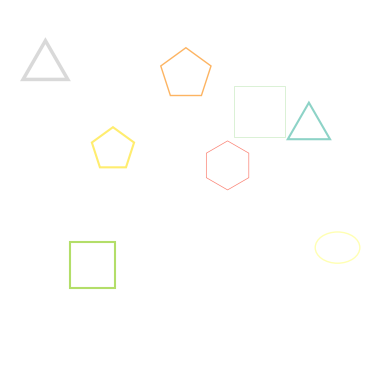[{"shape": "triangle", "thickness": 1.5, "radius": 0.32, "center": [0.802, 0.67]}, {"shape": "oval", "thickness": 1, "radius": 0.29, "center": [0.877, 0.357]}, {"shape": "hexagon", "thickness": 0.5, "radius": 0.32, "center": [0.591, 0.57]}, {"shape": "pentagon", "thickness": 1, "radius": 0.34, "center": [0.483, 0.807]}, {"shape": "square", "thickness": 1.5, "radius": 0.29, "center": [0.241, 0.311]}, {"shape": "triangle", "thickness": 2.5, "radius": 0.34, "center": [0.118, 0.827]}, {"shape": "square", "thickness": 0.5, "radius": 0.33, "center": [0.675, 0.71]}, {"shape": "pentagon", "thickness": 1.5, "radius": 0.29, "center": [0.293, 0.612]}]